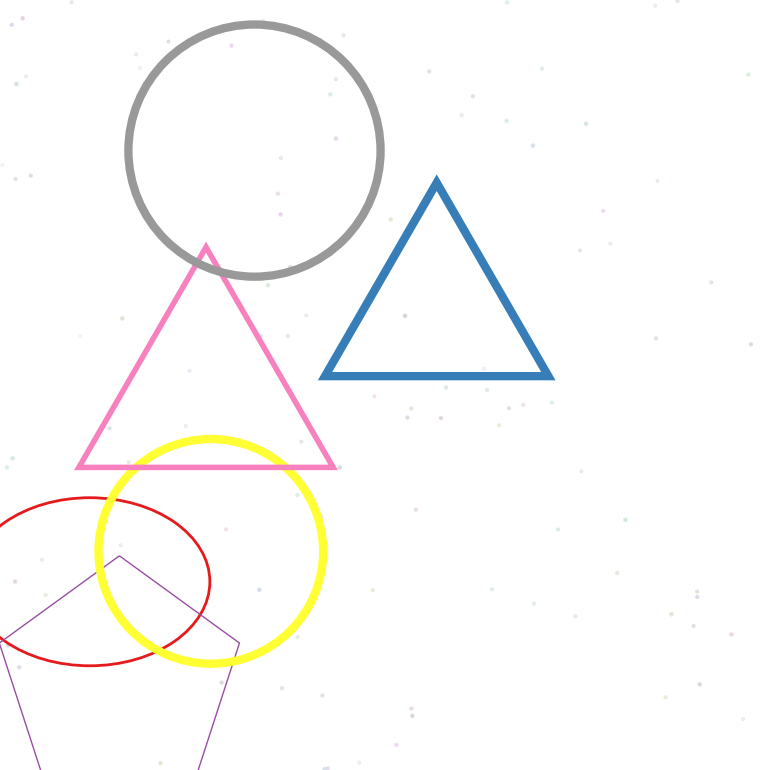[{"shape": "oval", "thickness": 1, "radius": 0.78, "center": [0.117, 0.244]}, {"shape": "triangle", "thickness": 3, "radius": 0.84, "center": [0.567, 0.595]}, {"shape": "pentagon", "thickness": 0.5, "radius": 0.82, "center": [0.155, 0.114]}, {"shape": "circle", "thickness": 3, "radius": 0.73, "center": [0.274, 0.284]}, {"shape": "triangle", "thickness": 2, "radius": 0.95, "center": [0.268, 0.488]}, {"shape": "circle", "thickness": 3, "radius": 0.82, "center": [0.331, 0.804]}]